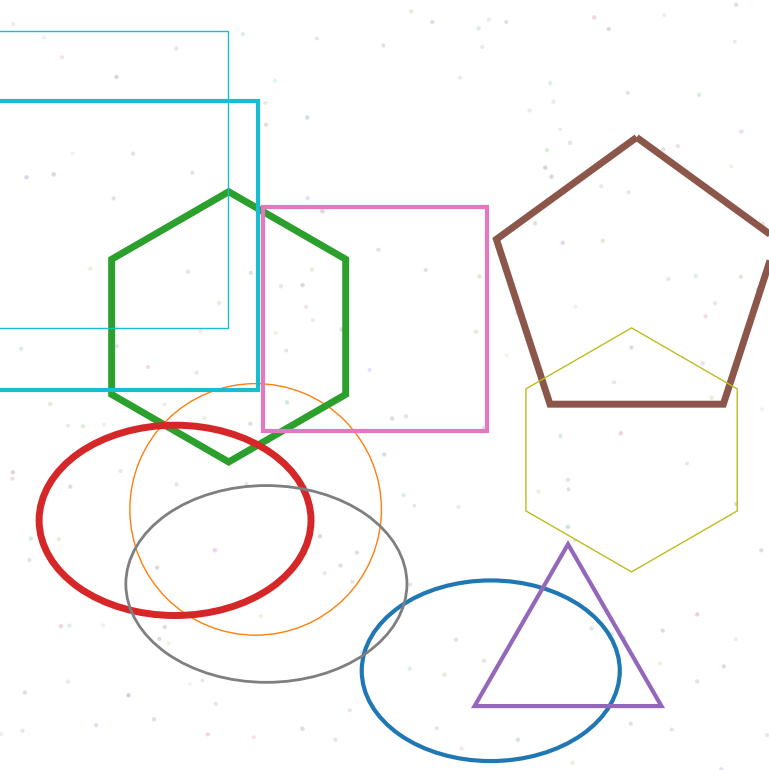[{"shape": "oval", "thickness": 1.5, "radius": 0.84, "center": [0.637, 0.129]}, {"shape": "circle", "thickness": 0.5, "radius": 0.82, "center": [0.332, 0.338]}, {"shape": "hexagon", "thickness": 2.5, "radius": 0.88, "center": [0.297, 0.576]}, {"shape": "oval", "thickness": 2.5, "radius": 0.88, "center": [0.227, 0.324]}, {"shape": "triangle", "thickness": 1.5, "radius": 0.7, "center": [0.738, 0.153]}, {"shape": "pentagon", "thickness": 2.5, "radius": 0.96, "center": [0.827, 0.63]}, {"shape": "square", "thickness": 1.5, "radius": 0.73, "center": [0.487, 0.586]}, {"shape": "oval", "thickness": 1, "radius": 0.91, "center": [0.346, 0.242]}, {"shape": "hexagon", "thickness": 0.5, "radius": 0.79, "center": [0.82, 0.416]}, {"shape": "square", "thickness": 1.5, "radius": 0.94, "center": [0.147, 0.681]}, {"shape": "square", "thickness": 0.5, "radius": 0.96, "center": [0.103, 0.767]}]